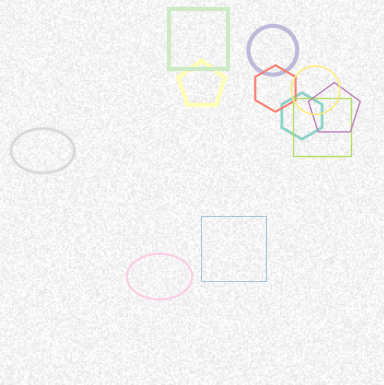[{"shape": "hexagon", "thickness": 2, "radius": 0.3, "center": [0.784, 0.699]}, {"shape": "pentagon", "thickness": 3, "radius": 0.32, "center": [0.524, 0.779]}, {"shape": "circle", "thickness": 3, "radius": 0.32, "center": [0.709, 0.87]}, {"shape": "hexagon", "thickness": 1.5, "radius": 0.3, "center": [0.715, 0.77]}, {"shape": "square", "thickness": 0.5, "radius": 0.42, "center": [0.606, 0.354]}, {"shape": "square", "thickness": 1, "radius": 0.38, "center": [0.836, 0.669]}, {"shape": "oval", "thickness": 1.5, "radius": 0.42, "center": [0.414, 0.281]}, {"shape": "oval", "thickness": 2, "radius": 0.41, "center": [0.111, 0.608]}, {"shape": "pentagon", "thickness": 1, "radius": 0.35, "center": [0.868, 0.715]}, {"shape": "square", "thickness": 3, "radius": 0.39, "center": [0.516, 0.899]}, {"shape": "circle", "thickness": 1, "radius": 0.31, "center": [0.82, 0.766]}]